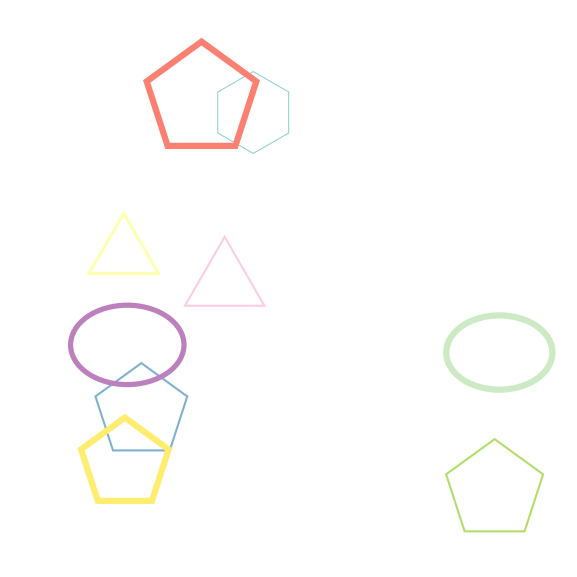[{"shape": "hexagon", "thickness": 0.5, "radius": 0.35, "center": [0.438, 0.804]}, {"shape": "triangle", "thickness": 1.5, "radius": 0.35, "center": [0.214, 0.56]}, {"shape": "pentagon", "thickness": 3, "radius": 0.5, "center": [0.349, 0.827]}, {"shape": "pentagon", "thickness": 1, "radius": 0.42, "center": [0.245, 0.287]}, {"shape": "pentagon", "thickness": 1, "radius": 0.44, "center": [0.856, 0.15]}, {"shape": "triangle", "thickness": 1, "radius": 0.4, "center": [0.389, 0.509]}, {"shape": "oval", "thickness": 2.5, "radius": 0.49, "center": [0.22, 0.402]}, {"shape": "oval", "thickness": 3, "radius": 0.46, "center": [0.865, 0.389]}, {"shape": "pentagon", "thickness": 3, "radius": 0.4, "center": [0.216, 0.196]}]